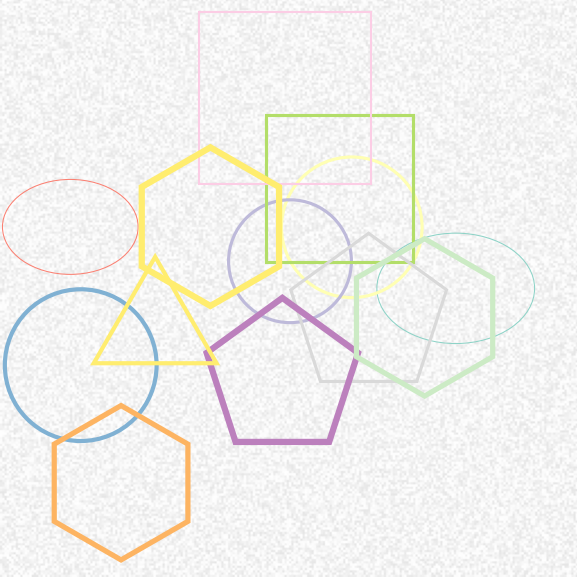[{"shape": "oval", "thickness": 0.5, "radius": 0.68, "center": [0.789, 0.5]}, {"shape": "circle", "thickness": 1.5, "radius": 0.61, "center": [0.609, 0.606]}, {"shape": "circle", "thickness": 1.5, "radius": 0.53, "center": [0.502, 0.547]}, {"shape": "oval", "thickness": 0.5, "radius": 0.59, "center": [0.122, 0.606]}, {"shape": "circle", "thickness": 2, "radius": 0.66, "center": [0.14, 0.367]}, {"shape": "hexagon", "thickness": 2.5, "radius": 0.67, "center": [0.21, 0.163]}, {"shape": "square", "thickness": 1.5, "radius": 0.64, "center": [0.588, 0.672]}, {"shape": "square", "thickness": 1, "radius": 0.74, "center": [0.493, 0.829]}, {"shape": "pentagon", "thickness": 1.5, "radius": 0.71, "center": [0.638, 0.453]}, {"shape": "pentagon", "thickness": 3, "radius": 0.69, "center": [0.489, 0.345]}, {"shape": "hexagon", "thickness": 2.5, "radius": 0.68, "center": [0.735, 0.45]}, {"shape": "triangle", "thickness": 2, "radius": 0.61, "center": [0.269, 0.432]}, {"shape": "hexagon", "thickness": 3, "radius": 0.69, "center": [0.364, 0.607]}]